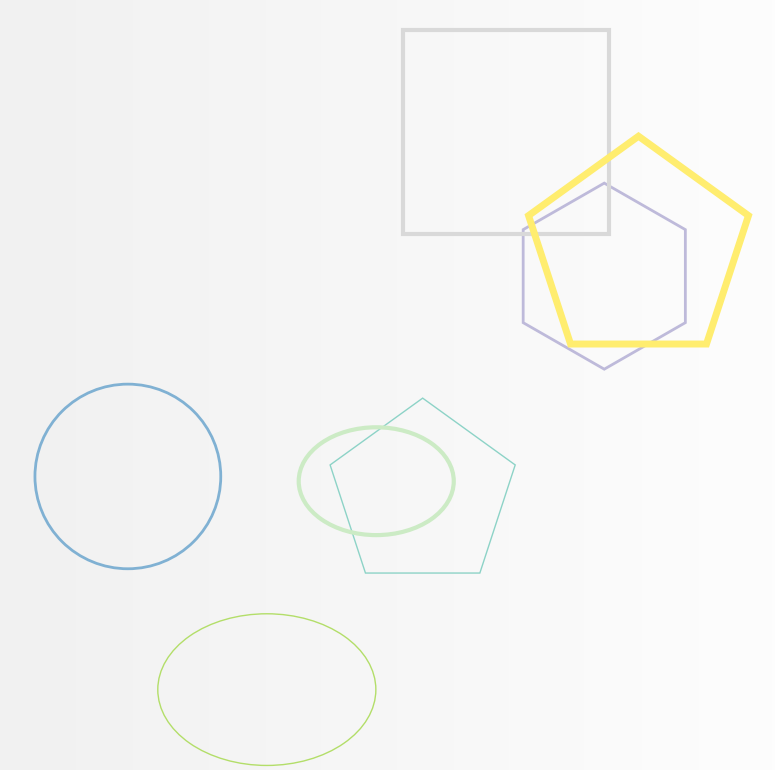[{"shape": "pentagon", "thickness": 0.5, "radius": 0.63, "center": [0.545, 0.357]}, {"shape": "hexagon", "thickness": 1, "radius": 0.6, "center": [0.78, 0.641]}, {"shape": "circle", "thickness": 1, "radius": 0.6, "center": [0.165, 0.381]}, {"shape": "oval", "thickness": 0.5, "radius": 0.7, "center": [0.344, 0.104]}, {"shape": "square", "thickness": 1.5, "radius": 0.66, "center": [0.653, 0.829]}, {"shape": "oval", "thickness": 1.5, "radius": 0.5, "center": [0.485, 0.375]}, {"shape": "pentagon", "thickness": 2.5, "radius": 0.75, "center": [0.824, 0.674]}]